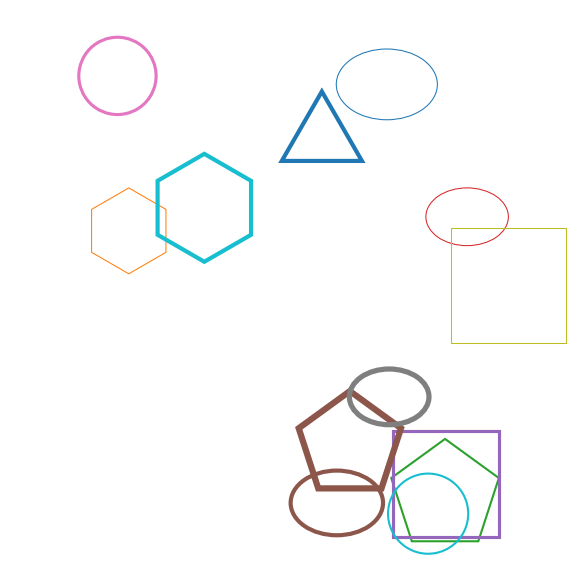[{"shape": "oval", "thickness": 0.5, "radius": 0.44, "center": [0.67, 0.853]}, {"shape": "triangle", "thickness": 2, "radius": 0.4, "center": [0.557, 0.761]}, {"shape": "hexagon", "thickness": 0.5, "radius": 0.37, "center": [0.223, 0.599]}, {"shape": "pentagon", "thickness": 1, "radius": 0.49, "center": [0.771, 0.141]}, {"shape": "oval", "thickness": 0.5, "radius": 0.36, "center": [0.809, 0.624]}, {"shape": "square", "thickness": 1.5, "radius": 0.46, "center": [0.772, 0.161]}, {"shape": "oval", "thickness": 2, "radius": 0.4, "center": [0.583, 0.128]}, {"shape": "pentagon", "thickness": 3, "radius": 0.47, "center": [0.606, 0.229]}, {"shape": "circle", "thickness": 1.5, "radius": 0.33, "center": [0.203, 0.868]}, {"shape": "oval", "thickness": 2.5, "radius": 0.34, "center": [0.674, 0.312]}, {"shape": "square", "thickness": 0.5, "radius": 0.5, "center": [0.88, 0.505]}, {"shape": "circle", "thickness": 1, "radius": 0.35, "center": [0.741, 0.11]}, {"shape": "hexagon", "thickness": 2, "radius": 0.47, "center": [0.354, 0.639]}]